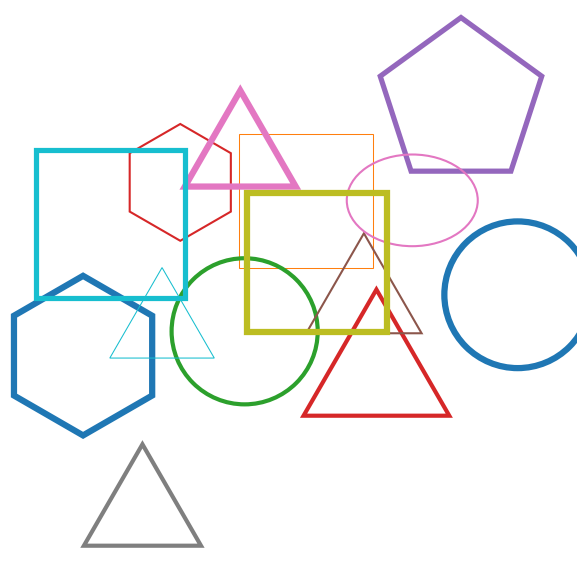[{"shape": "hexagon", "thickness": 3, "radius": 0.69, "center": [0.144, 0.383]}, {"shape": "circle", "thickness": 3, "radius": 0.64, "center": [0.896, 0.489]}, {"shape": "square", "thickness": 0.5, "radius": 0.58, "center": [0.529, 0.651]}, {"shape": "circle", "thickness": 2, "radius": 0.63, "center": [0.424, 0.425]}, {"shape": "triangle", "thickness": 2, "radius": 0.73, "center": [0.652, 0.352]}, {"shape": "hexagon", "thickness": 1, "radius": 0.51, "center": [0.312, 0.683]}, {"shape": "pentagon", "thickness": 2.5, "radius": 0.74, "center": [0.798, 0.822]}, {"shape": "triangle", "thickness": 1, "radius": 0.58, "center": [0.63, 0.48]}, {"shape": "triangle", "thickness": 3, "radius": 0.55, "center": [0.416, 0.732]}, {"shape": "oval", "thickness": 1, "radius": 0.57, "center": [0.714, 0.652]}, {"shape": "triangle", "thickness": 2, "radius": 0.59, "center": [0.247, 0.113]}, {"shape": "square", "thickness": 3, "radius": 0.61, "center": [0.548, 0.545]}, {"shape": "square", "thickness": 2.5, "radius": 0.64, "center": [0.191, 0.612]}, {"shape": "triangle", "thickness": 0.5, "radius": 0.52, "center": [0.281, 0.431]}]